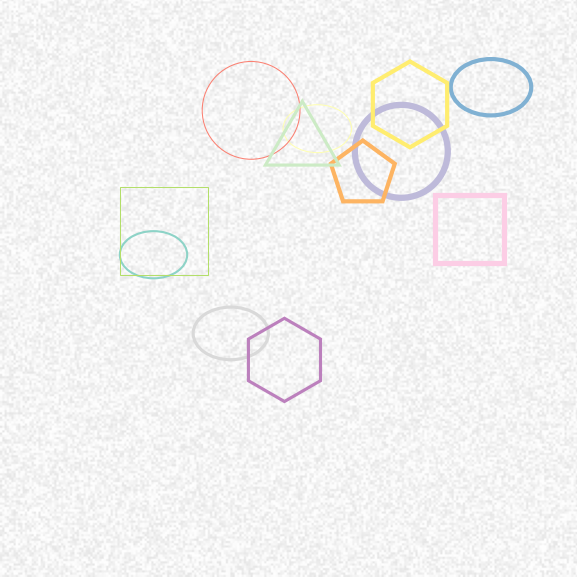[{"shape": "oval", "thickness": 1, "radius": 0.29, "center": [0.266, 0.558]}, {"shape": "oval", "thickness": 0.5, "radius": 0.3, "center": [0.549, 0.776]}, {"shape": "circle", "thickness": 3, "radius": 0.4, "center": [0.695, 0.737]}, {"shape": "circle", "thickness": 0.5, "radius": 0.42, "center": [0.435, 0.808]}, {"shape": "oval", "thickness": 2, "radius": 0.35, "center": [0.85, 0.848]}, {"shape": "pentagon", "thickness": 2, "radius": 0.29, "center": [0.628, 0.698]}, {"shape": "square", "thickness": 0.5, "radius": 0.38, "center": [0.284, 0.599]}, {"shape": "square", "thickness": 2.5, "radius": 0.3, "center": [0.813, 0.602]}, {"shape": "oval", "thickness": 1.5, "radius": 0.33, "center": [0.4, 0.422]}, {"shape": "hexagon", "thickness": 1.5, "radius": 0.36, "center": [0.493, 0.376]}, {"shape": "triangle", "thickness": 1.5, "radius": 0.37, "center": [0.523, 0.75]}, {"shape": "hexagon", "thickness": 2, "radius": 0.37, "center": [0.71, 0.818]}]